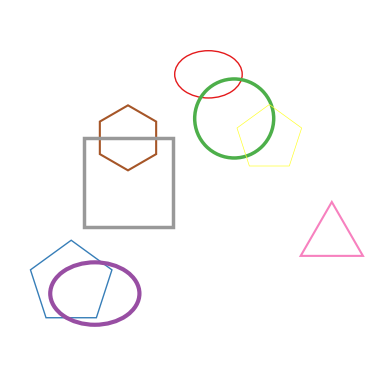[{"shape": "oval", "thickness": 1, "radius": 0.44, "center": [0.541, 0.807]}, {"shape": "pentagon", "thickness": 1, "radius": 0.56, "center": [0.185, 0.265]}, {"shape": "circle", "thickness": 2.5, "radius": 0.51, "center": [0.608, 0.692]}, {"shape": "oval", "thickness": 3, "radius": 0.58, "center": [0.246, 0.238]}, {"shape": "pentagon", "thickness": 0.5, "radius": 0.44, "center": [0.7, 0.64]}, {"shape": "hexagon", "thickness": 1.5, "radius": 0.42, "center": [0.332, 0.642]}, {"shape": "triangle", "thickness": 1.5, "radius": 0.47, "center": [0.862, 0.382]}, {"shape": "square", "thickness": 2.5, "radius": 0.58, "center": [0.333, 0.525]}]